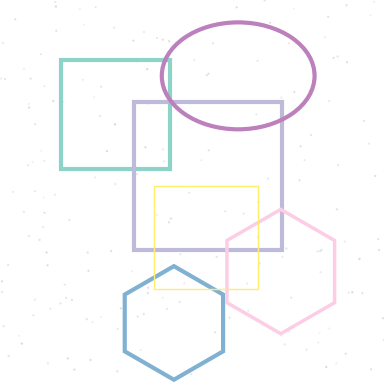[{"shape": "square", "thickness": 3, "radius": 0.71, "center": [0.299, 0.703]}, {"shape": "square", "thickness": 3, "radius": 0.96, "center": [0.54, 0.543]}, {"shape": "hexagon", "thickness": 3, "radius": 0.74, "center": [0.452, 0.161]}, {"shape": "hexagon", "thickness": 2.5, "radius": 0.81, "center": [0.729, 0.295]}, {"shape": "oval", "thickness": 3, "radius": 0.99, "center": [0.619, 0.803]}, {"shape": "square", "thickness": 1, "radius": 0.67, "center": [0.535, 0.383]}]